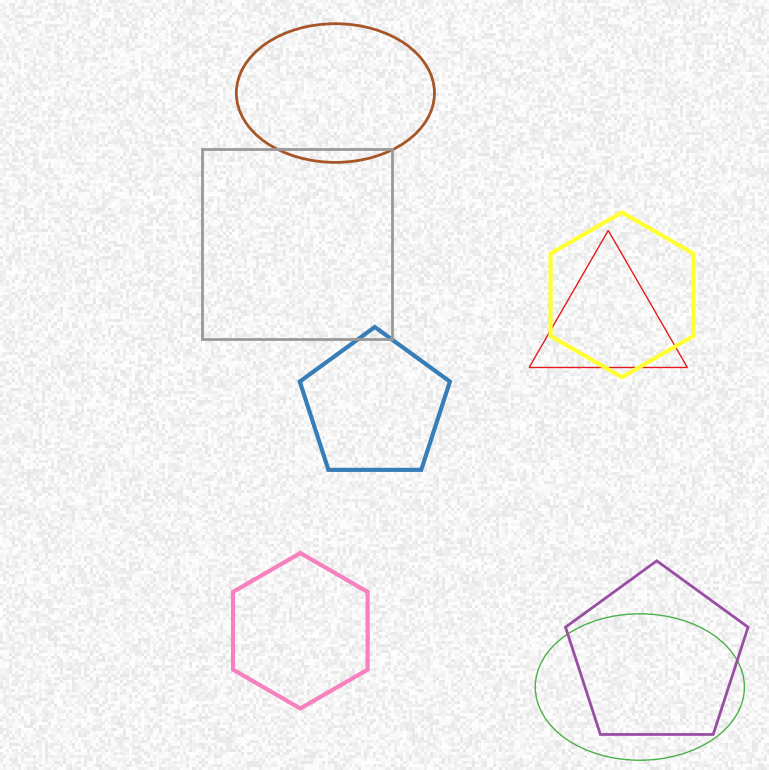[{"shape": "triangle", "thickness": 0.5, "radius": 0.59, "center": [0.79, 0.582]}, {"shape": "pentagon", "thickness": 1.5, "radius": 0.51, "center": [0.487, 0.473]}, {"shape": "oval", "thickness": 0.5, "radius": 0.68, "center": [0.831, 0.108]}, {"shape": "pentagon", "thickness": 1, "radius": 0.62, "center": [0.853, 0.147]}, {"shape": "hexagon", "thickness": 1.5, "radius": 0.54, "center": [0.808, 0.617]}, {"shape": "oval", "thickness": 1, "radius": 0.64, "center": [0.436, 0.879]}, {"shape": "hexagon", "thickness": 1.5, "radius": 0.5, "center": [0.39, 0.181]}, {"shape": "square", "thickness": 1, "radius": 0.61, "center": [0.386, 0.683]}]